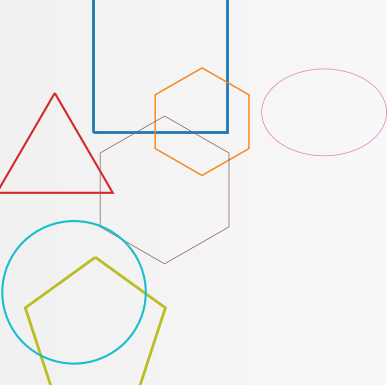[{"shape": "square", "thickness": 2, "radius": 0.87, "center": [0.412, 0.831]}, {"shape": "hexagon", "thickness": 1, "radius": 0.7, "center": [0.521, 0.684]}, {"shape": "triangle", "thickness": 1.5, "radius": 0.86, "center": [0.141, 0.586]}, {"shape": "hexagon", "thickness": 0.5, "radius": 0.96, "center": [0.425, 0.507]}, {"shape": "oval", "thickness": 0.5, "radius": 0.81, "center": [0.836, 0.708]}, {"shape": "pentagon", "thickness": 2, "radius": 0.95, "center": [0.246, 0.142]}, {"shape": "circle", "thickness": 1.5, "radius": 0.93, "center": [0.191, 0.241]}]